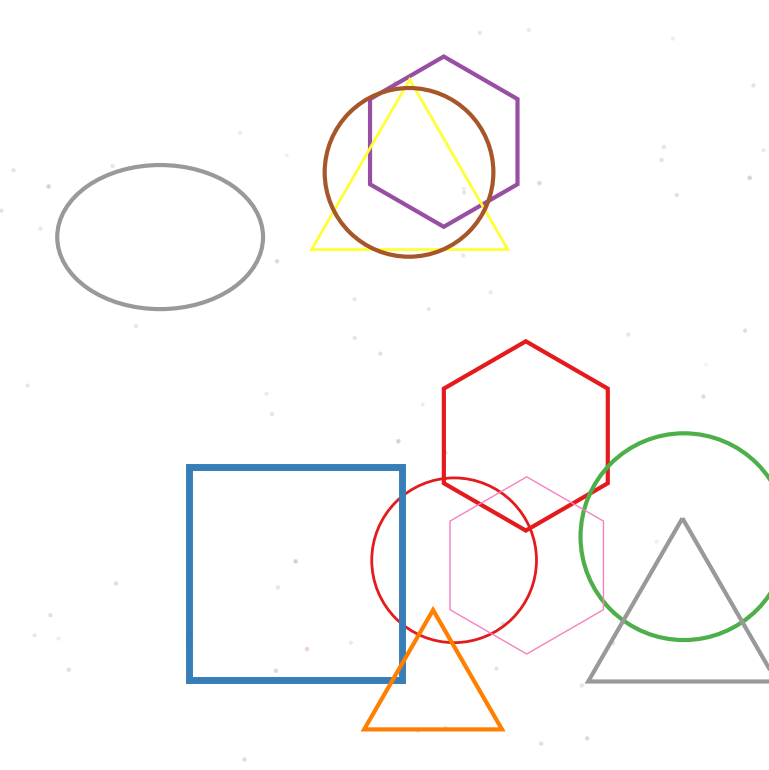[{"shape": "hexagon", "thickness": 1.5, "radius": 0.61, "center": [0.683, 0.434]}, {"shape": "circle", "thickness": 1, "radius": 0.53, "center": [0.59, 0.272]}, {"shape": "square", "thickness": 2.5, "radius": 0.69, "center": [0.384, 0.255]}, {"shape": "circle", "thickness": 1.5, "radius": 0.67, "center": [0.888, 0.303]}, {"shape": "hexagon", "thickness": 1.5, "radius": 0.55, "center": [0.576, 0.816]}, {"shape": "triangle", "thickness": 1.5, "radius": 0.52, "center": [0.562, 0.104]}, {"shape": "triangle", "thickness": 1, "radius": 0.74, "center": [0.532, 0.749]}, {"shape": "circle", "thickness": 1.5, "radius": 0.55, "center": [0.531, 0.776]}, {"shape": "hexagon", "thickness": 0.5, "radius": 0.58, "center": [0.684, 0.266]}, {"shape": "triangle", "thickness": 1.5, "radius": 0.71, "center": [0.886, 0.186]}, {"shape": "oval", "thickness": 1.5, "radius": 0.67, "center": [0.208, 0.692]}]